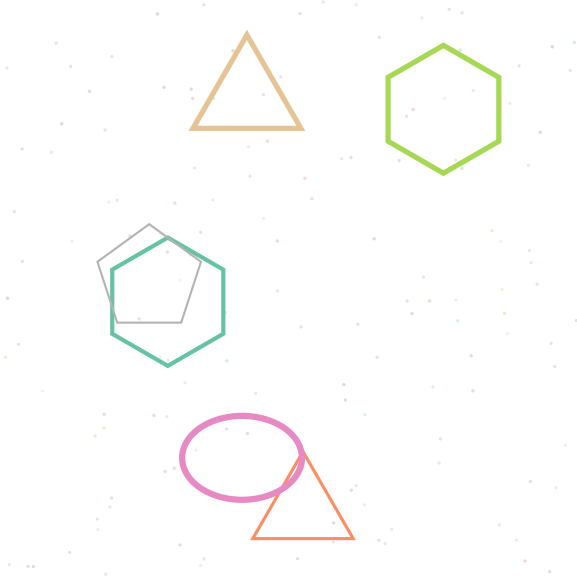[{"shape": "hexagon", "thickness": 2, "radius": 0.56, "center": [0.291, 0.477]}, {"shape": "triangle", "thickness": 1.5, "radius": 0.5, "center": [0.525, 0.117]}, {"shape": "oval", "thickness": 3, "radius": 0.52, "center": [0.419, 0.206]}, {"shape": "hexagon", "thickness": 2.5, "radius": 0.55, "center": [0.768, 0.81]}, {"shape": "triangle", "thickness": 2.5, "radius": 0.54, "center": [0.428, 0.831]}, {"shape": "pentagon", "thickness": 1, "radius": 0.47, "center": [0.258, 0.517]}]